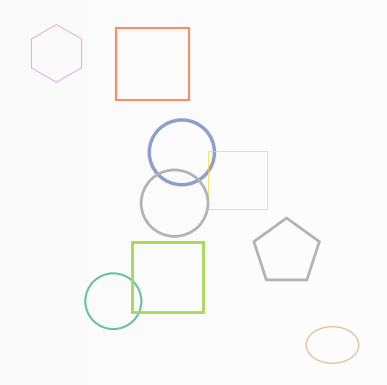[{"shape": "circle", "thickness": 1.5, "radius": 0.36, "center": [0.293, 0.218]}, {"shape": "square", "thickness": 1.5, "radius": 0.47, "center": [0.394, 0.833]}, {"shape": "circle", "thickness": 2.5, "radius": 0.42, "center": [0.469, 0.604]}, {"shape": "hexagon", "thickness": 0.5, "radius": 0.37, "center": [0.146, 0.861]}, {"shape": "square", "thickness": 2, "radius": 0.46, "center": [0.432, 0.281]}, {"shape": "square", "thickness": 0.5, "radius": 0.38, "center": [0.612, 0.532]}, {"shape": "oval", "thickness": 1, "radius": 0.34, "center": [0.858, 0.104]}, {"shape": "pentagon", "thickness": 2, "radius": 0.44, "center": [0.74, 0.345]}, {"shape": "circle", "thickness": 2, "radius": 0.43, "center": [0.45, 0.472]}]